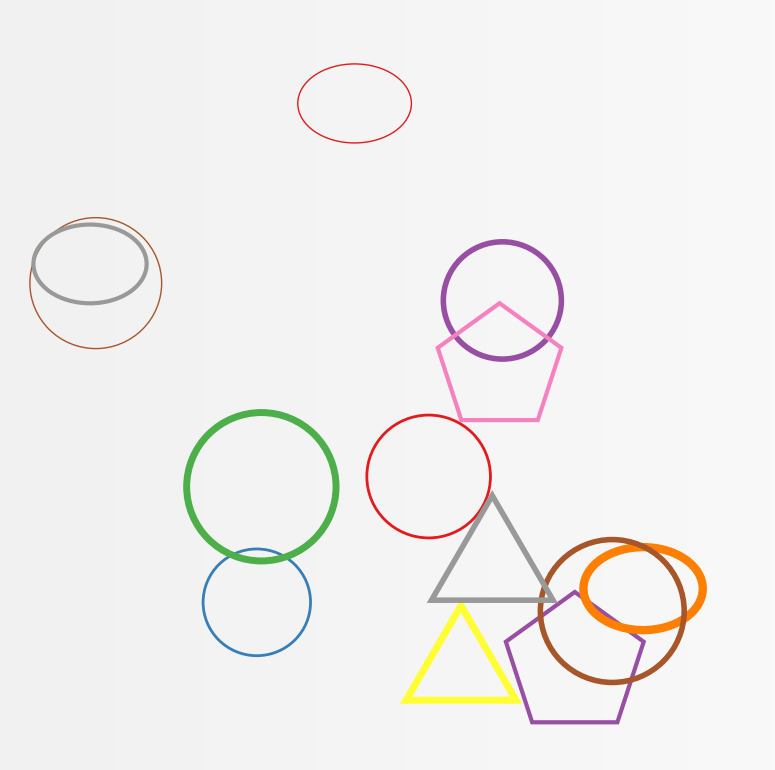[{"shape": "circle", "thickness": 1, "radius": 0.4, "center": [0.553, 0.381]}, {"shape": "oval", "thickness": 0.5, "radius": 0.37, "center": [0.458, 0.866]}, {"shape": "circle", "thickness": 1, "radius": 0.35, "center": [0.331, 0.218]}, {"shape": "circle", "thickness": 2.5, "radius": 0.48, "center": [0.337, 0.368]}, {"shape": "pentagon", "thickness": 1.5, "radius": 0.47, "center": [0.742, 0.138]}, {"shape": "circle", "thickness": 2, "radius": 0.38, "center": [0.648, 0.61]}, {"shape": "oval", "thickness": 3, "radius": 0.38, "center": [0.83, 0.236]}, {"shape": "triangle", "thickness": 2.5, "radius": 0.41, "center": [0.595, 0.132]}, {"shape": "circle", "thickness": 2, "radius": 0.46, "center": [0.79, 0.206]}, {"shape": "circle", "thickness": 0.5, "radius": 0.43, "center": [0.124, 0.632]}, {"shape": "pentagon", "thickness": 1.5, "radius": 0.42, "center": [0.645, 0.522]}, {"shape": "oval", "thickness": 1.5, "radius": 0.37, "center": [0.116, 0.657]}, {"shape": "triangle", "thickness": 2, "radius": 0.45, "center": [0.635, 0.266]}]